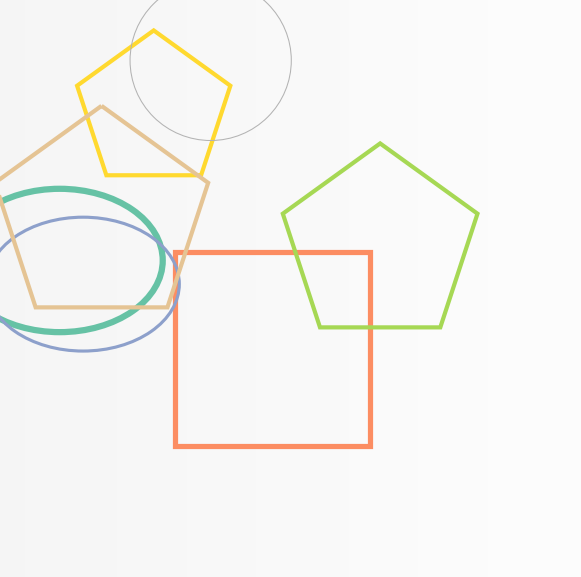[{"shape": "oval", "thickness": 3, "radius": 0.89, "center": [0.103, 0.548]}, {"shape": "square", "thickness": 2.5, "radius": 0.84, "center": [0.469, 0.394]}, {"shape": "oval", "thickness": 1.5, "radius": 0.83, "center": [0.143, 0.507]}, {"shape": "pentagon", "thickness": 2, "radius": 0.88, "center": [0.654, 0.575]}, {"shape": "pentagon", "thickness": 2, "radius": 0.69, "center": [0.264, 0.808]}, {"shape": "pentagon", "thickness": 2, "radius": 0.96, "center": [0.175, 0.623]}, {"shape": "circle", "thickness": 0.5, "radius": 0.69, "center": [0.362, 0.895]}]